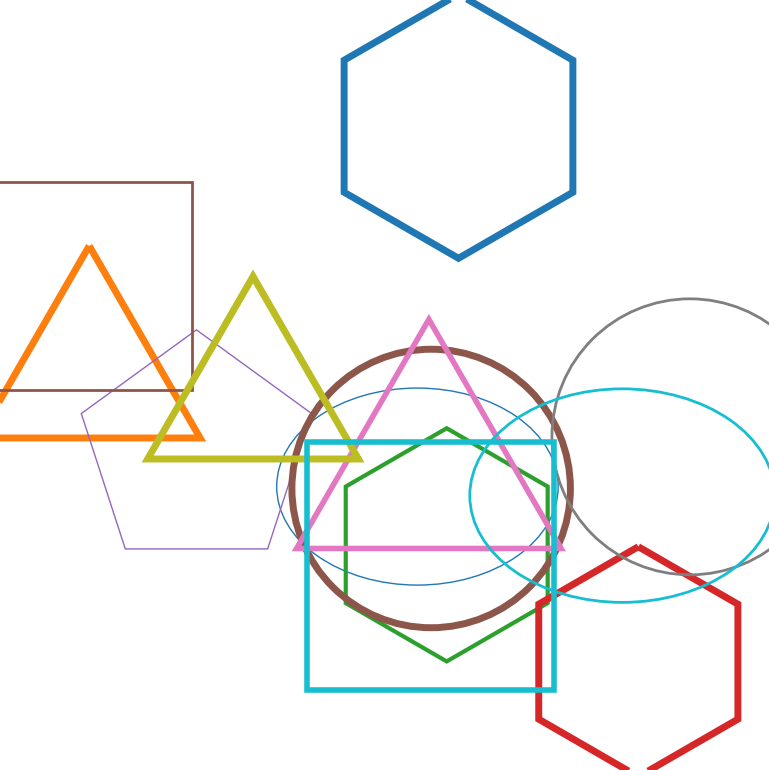[{"shape": "hexagon", "thickness": 2.5, "radius": 0.86, "center": [0.595, 0.836]}, {"shape": "oval", "thickness": 0.5, "radius": 0.91, "center": [0.542, 0.368]}, {"shape": "triangle", "thickness": 2.5, "radius": 0.83, "center": [0.116, 0.514]}, {"shape": "hexagon", "thickness": 1.5, "radius": 0.76, "center": [0.58, 0.292]}, {"shape": "hexagon", "thickness": 2.5, "radius": 0.75, "center": [0.829, 0.141]}, {"shape": "pentagon", "thickness": 0.5, "radius": 0.79, "center": [0.255, 0.414]}, {"shape": "circle", "thickness": 2.5, "radius": 0.9, "center": [0.56, 0.366]}, {"shape": "square", "thickness": 1, "radius": 0.68, "center": [0.114, 0.628]}, {"shape": "triangle", "thickness": 2, "radius": 0.99, "center": [0.557, 0.387]}, {"shape": "circle", "thickness": 1, "radius": 0.9, "center": [0.896, 0.433]}, {"shape": "triangle", "thickness": 2.5, "radius": 0.79, "center": [0.329, 0.483]}, {"shape": "square", "thickness": 2, "radius": 0.8, "center": [0.559, 0.265]}, {"shape": "oval", "thickness": 1, "radius": 0.99, "center": [0.808, 0.356]}]